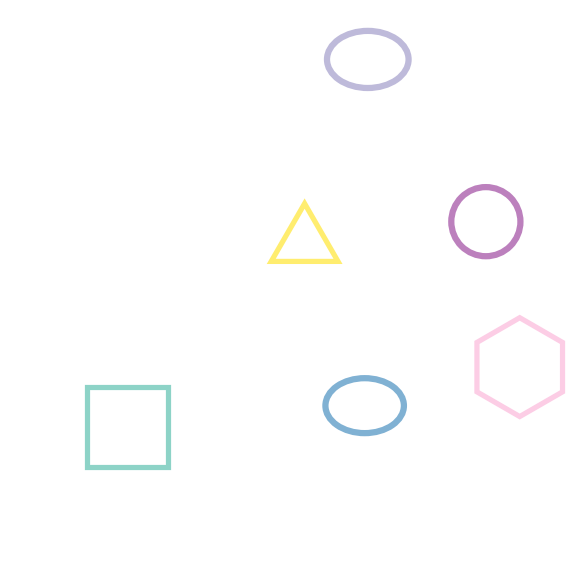[{"shape": "square", "thickness": 2.5, "radius": 0.35, "center": [0.221, 0.26]}, {"shape": "oval", "thickness": 3, "radius": 0.35, "center": [0.637, 0.896]}, {"shape": "oval", "thickness": 3, "radius": 0.34, "center": [0.631, 0.297]}, {"shape": "hexagon", "thickness": 2.5, "radius": 0.43, "center": [0.9, 0.363]}, {"shape": "circle", "thickness": 3, "radius": 0.3, "center": [0.841, 0.615]}, {"shape": "triangle", "thickness": 2.5, "radius": 0.33, "center": [0.527, 0.58]}]